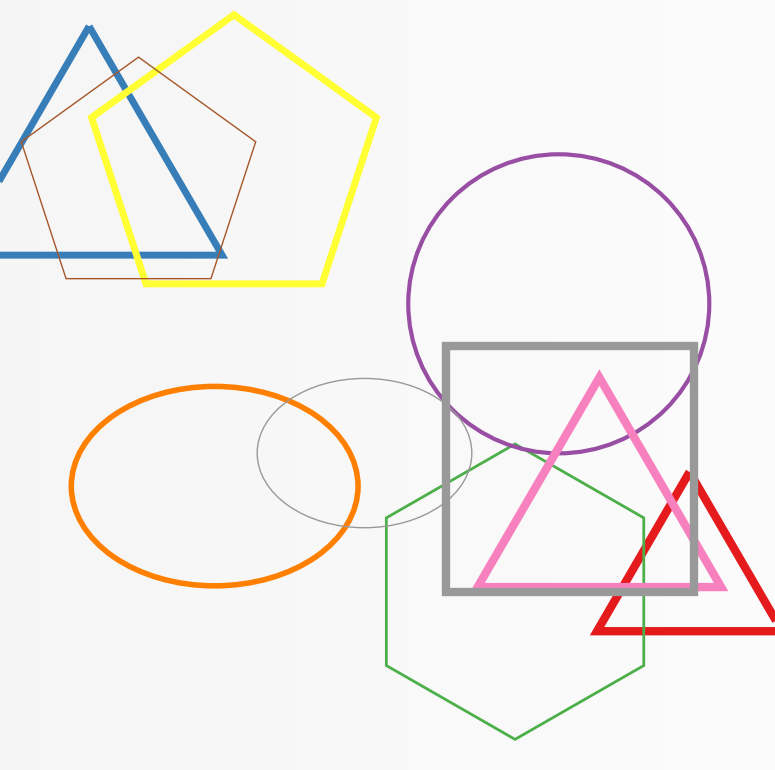[{"shape": "triangle", "thickness": 3, "radius": 0.69, "center": [0.89, 0.249]}, {"shape": "triangle", "thickness": 2.5, "radius": 0.99, "center": [0.115, 0.768]}, {"shape": "hexagon", "thickness": 1, "radius": 0.96, "center": [0.665, 0.232]}, {"shape": "circle", "thickness": 1.5, "radius": 0.97, "center": [0.721, 0.605]}, {"shape": "oval", "thickness": 2, "radius": 0.92, "center": [0.277, 0.369]}, {"shape": "pentagon", "thickness": 2.5, "radius": 0.97, "center": [0.302, 0.788]}, {"shape": "pentagon", "thickness": 0.5, "radius": 0.8, "center": [0.179, 0.767]}, {"shape": "triangle", "thickness": 3, "radius": 0.91, "center": [0.773, 0.328]}, {"shape": "square", "thickness": 3, "radius": 0.8, "center": [0.735, 0.391]}, {"shape": "oval", "thickness": 0.5, "radius": 0.69, "center": [0.47, 0.412]}]